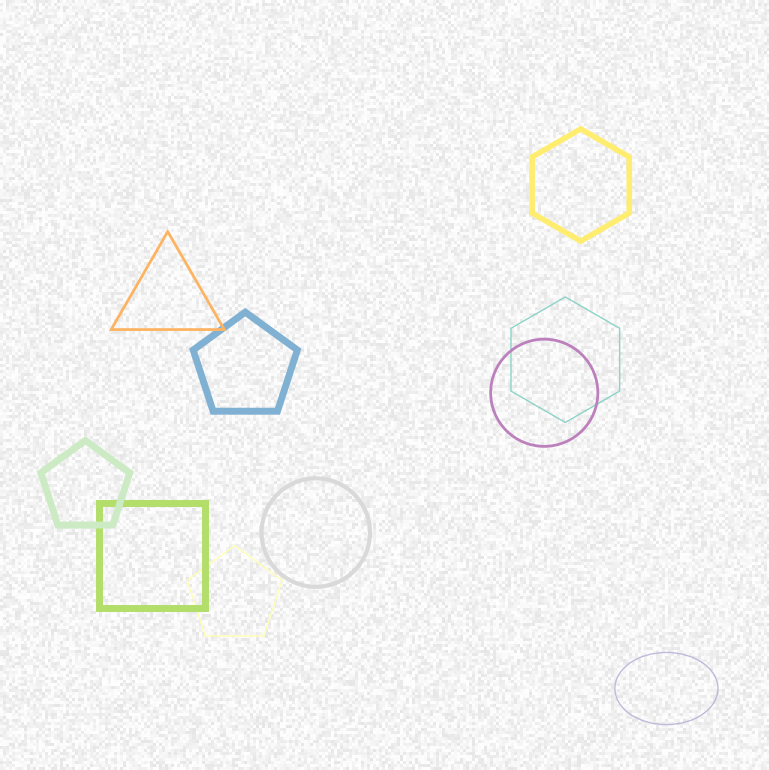[{"shape": "hexagon", "thickness": 0.5, "radius": 0.41, "center": [0.734, 0.533]}, {"shape": "pentagon", "thickness": 0.5, "radius": 0.32, "center": [0.305, 0.226]}, {"shape": "oval", "thickness": 0.5, "radius": 0.33, "center": [0.865, 0.106]}, {"shape": "pentagon", "thickness": 2.5, "radius": 0.36, "center": [0.319, 0.523]}, {"shape": "triangle", "thickness": 1, "radius": 0.42, "center": [0.218, 0.614]}, {"shape": "square", "thickness": 2.5, "radius": 0.34, "center": [0.198, 0.278]}, {"shape": "circle", "thickness": 1.5, "radius": 0.35, "center": [0.41, 0.308]}, {"shape": "circle", "thickness": 1, "radius": 0.35, "center": [0.707, 0.49]}, {"shape": "pentagon", "thickness": 2.5, "radius": 0.3, "center": [0.111, 0.367]}, {"shape": "hexagon", "thickness": 2, "radius": 0.36, "center": [0.754, 0.76]}]